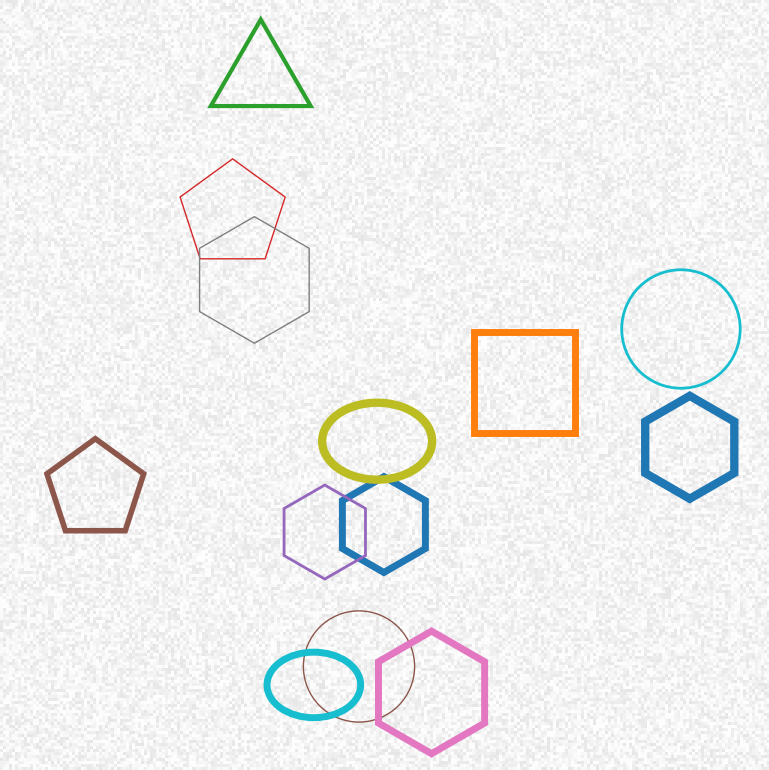[{"shape": "hexagon", "thickness": 3, "radius": 0.33, "center": [0.896, 0.419]}, {"shape": "hexagon", "thickness": 2.5, "radius": 0.31, "center": [0.499, 0.319]}, {"shape": "square", "thickness": 2.5, "radius": 0.33, "center": [0.681, 0.503]}, {"shape": "triangle", "thickness": 1.5, "radius": 0.37, "center": [0.339, 0.9]}, {"shape": "pentagon", "thickness": 0.5, "radius": 0.36, "center": [0.302, 0.722]}, {"shape": "hexagon", "thickness": 1, "radius": 0.31, "center": [0.422, 0.309]}, {"shape": "pentagon", "thickness": 2, "radius": 0.33, "center": [0.124, 0.364]}, {"shape": "circle", "thickness": 0.5, "radius": 0.36, "center": [0.466, 0.134]}, {"shape": "hexagon", "thickness": 2.5, "radius": 0.4, "center": [0.56, 0.101]}, {"shape": "hexagon", "thickness": 0.5, "radius": 0.41, "center": [0.33, 0.636]}, {"shape": "oval", "thickness": 3, "radius": 0.36, "center": [0.49, 0.427]}, {"shape": "circle", "thickness": 1, "radius": 0.38, "center": [0.884, 0.573]}, {"shape": "oval", "thickness": 2.5, "radius": 0.3, "center": [0.408, 0.11]}]